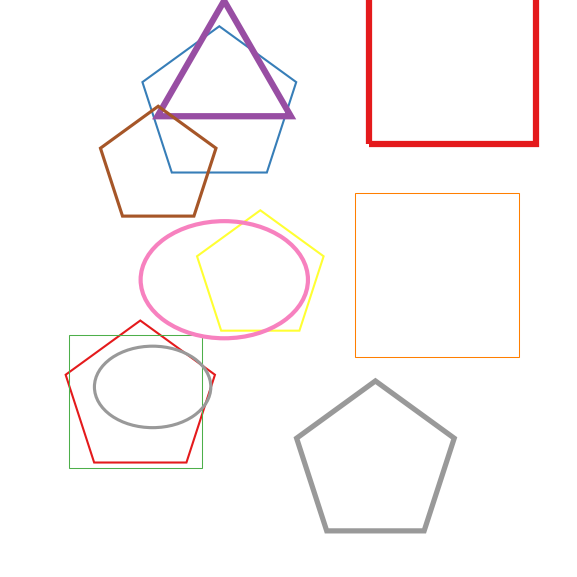[{"shape": "pentagon", "thickness": 1, "radius": 0.68, "center": [0.243, 0.308]}, {"shape": "square", "thickness": 3, "radius": 0.72, "center": [0.784, 0.895]}, {"shape": "pentagon", "thickness": 1, "radius": 0.7, "center": [0.38, 0.814]}, {"shape": "square", "thickness": 0.5, "radius": 0.58, "center": [0.234, 0.305]}, {"shape": "triangle", "thickness": 3, "radius": 0.67, "center": [0.388, 0.865]}, {"shape": "square", "thickness": 0.5, "radius": 0.71, "center": [0.756, 0.522]}, {"shape": "pentagon", "thickness": 1, "radius": 0.58, "center": [0.451, 0.52]}, {"shape": "pentagon", "thickness": 1.5, "radius": 0.53, "center": [0.274, 0.71]}, {"shape": "oval", "thickness": 2, "radius": 0.72, "center": [0.388, 0.515]}, {"shape": "oval", "thickness": 1.5, "radius": 0.5, "center": [0.264, 0.329]}, {"shape": "pentagon", "thickness": 2.5, "radius": 0.72, "center": [0.65, 0.196]}]